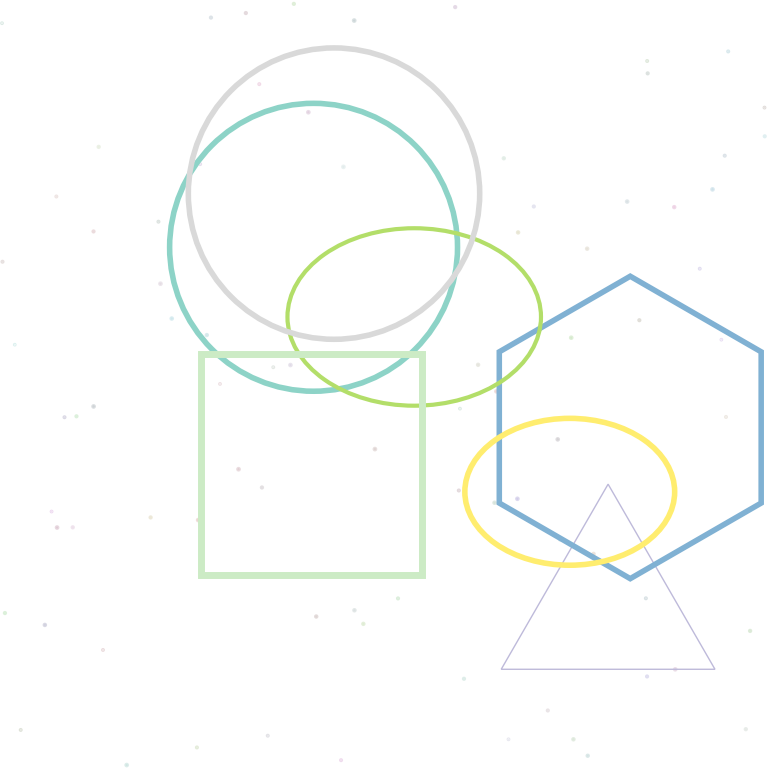[{"shape": "circle", "thickness": 2, "radius": 0.93, "center": [0.407, 0.679]}, {"shape": "triangle", "thickness": 0.5, "radius": 0.8, "center": [0.79, 0.211]}, {"shape": "hexagon", "thickness": 2, "radius": 0.98, "center": [0.818, 0.445]}, {"shape": "oval", "thickness": 1.5, "radius": 0.82, "center": [0.538, 0.588]}, {"shape": "circle", "thickness": 2, "radius": 0.95, "center": [0.434, 0.749]}, {"shape": "square", "thickness": 2.5, "radius": 0.72, "center": [0.404, 0.397]}, {"shape": "oval", "thickness": 2, "radius": 0.68, "center": [0.74, 0.361]}]